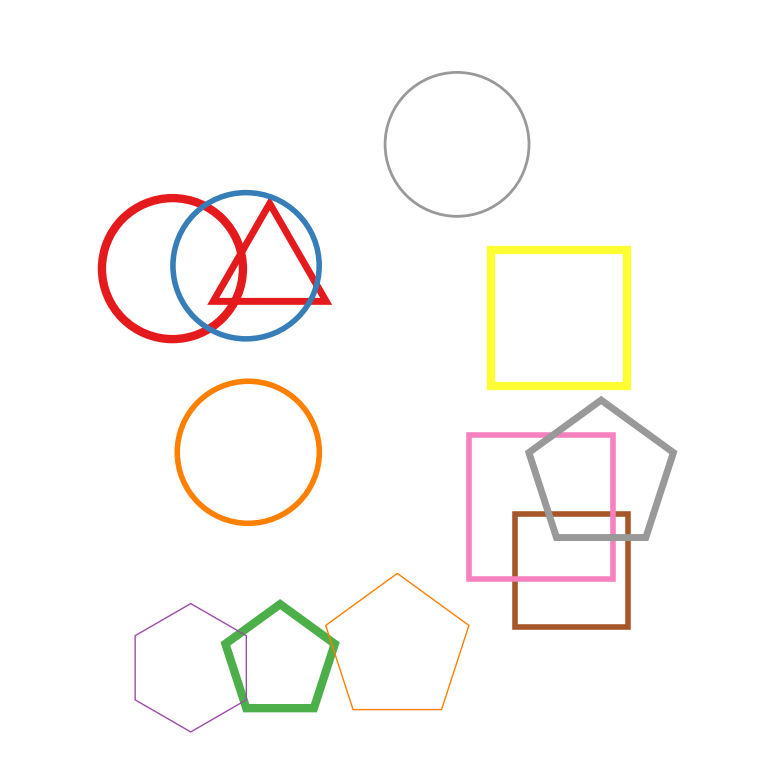[{"shape": "circle", "thickness": 3, "radius": 0.46, "center": [0.224, 0.651]}, {"shape": "triangle", "thickness": 2.5, "radius": 0.42, "center": [0.35, 0.651]}, {"shape": "circle", "thickness": 2, "radius": 0.47, "center": [0.32, 0.655]}, {"shape": "pentagon", "thickness": 3, "radius": 0.37, "center": [0.364, 0.141]}, {"shape": "hexagon", "thickness": 0.5, "radius": 0.42, "center": [0.248, 0.133]}, {"shape": "circle", "thickness": 2, "radius": 0.46, "center": [0.322, 0.413]}, {"shape": "pentagon", "thickness": 0.5, "radius": 0.49, "center": [0.516, 0.158]}, {"shape": "square", "thickness": 3, "radius": 0.44, "center": [0.726, 0.587]}, {"shape": "square", "thickness": 2, "radius": 0.37, "center": [0.742, 0.259]}, {"shape": "square", "thickness": 2, "radius": 0.47, "center": [0.703, 0.342]}, {"shape": "pentagon", "thickness": 2.5, "radius": 0.49, "center": [0.781, 0.382]}, {"shape": "circle", "thickness": 1, "radius": 0.47, "center": [0.594, 0.813]}]